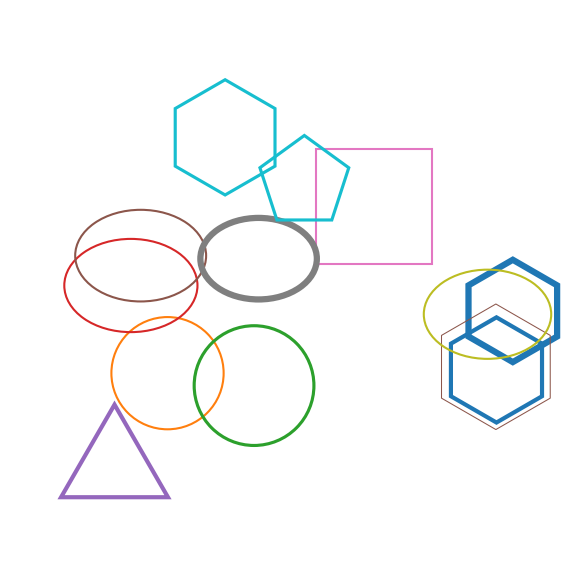[{"shape": "hexagon", "thickness": 2, "radius": 0.46, "center": [0.86, 0.359]}, {"shape": "hexagon", "thickness": 3, "radius": 0.44, "center": [0.888, 0.461]}, {"shape": "circle", "thickness": 1, "radius": 0.49, "center": [0.29, 0.353]}, {"shape": "circle", "thickness": 1.5, "radius": 0.52, "center": [0.44, 0.331]}, {"shape": "oval", "thickness": 1, "radius": 0.58, "center": [0.227, 0.505]}, {"shape": "triangle", "thickness": 2, "radius": 0.53, "center": [0.198, 0.192]}, {"shape": "oval", "thickness": 1, "radius": 0.57, "center": [0.244, 0.556]}, {"shape": "hexagon", "thickness": 0.5, "radius": 0.54, "center": [0.859, 0.364]}, {"shape": "square", "thickness": 1, "radius": 0.5, "center": [0.647, 0.642]}, {"shape": "oval", "thickness": 3, "radius": 0.5, "center": [0.448, 0.551]}, {"shape": "oval", "thickness": 1, "radius": 0.55, "center": [0.844, 0.455]}, {"shape": "hexagon", "thickness": 1.5, "radius": 0.5, "center": [0.39, 0.761]}, {"shape": "pentagon", "thickness": 1.5, "radius": 0.4, "center": [0.527, 0.684]}]